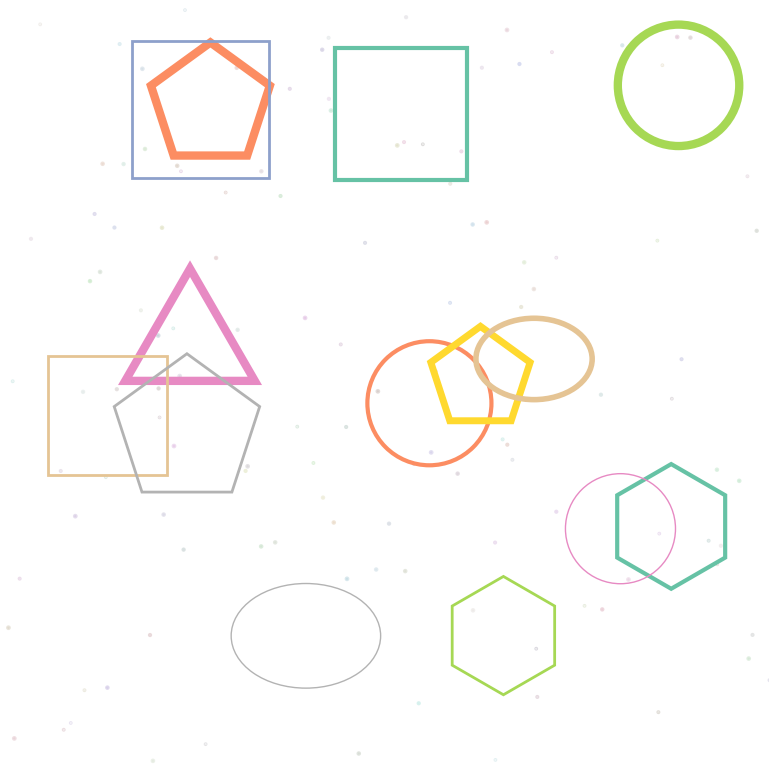[{"shape": "square", "thickness": 1.5, "radius": 0.43, "center": [0.52, 0.852]}, {"shape": "hexagon", "thickness": 1.5, "radius": 0.4, "center": [0.872, 0.316]}, {"shape": "circle", "thickness": 1.5, "radius": 0.4, "center": [0.558, 0.476]}, {"shape": "pentagon", "thickness": 3, "radius": 0.41, "center": [0.273, 0.864]}, {"shape": "square", "thickness": 1, "radius": 0.44, "center": [0.261, 0.858]}, {"shape": "circle", "thickness": 0.5, "radius": 0.36, "center": [0.806, 0.313]}, {"shape": "triangle", "thickness": 3, "radius": 0.49, "center": [0.247, 0.554]}, {"shape": "hexagon", "thickness": 1, "radius": 0.38, "center": [0.654, 0.175]}, {"shape": "circle", "thickness": 3, "radius": 0.39, "center": [0.881, 0.889]}, {"shape": "pentagon", "thickness": 2.5, "radius": 0.34, "center": [0.624, 0.508]}, {"shape": "square", "thickness": 1, "radius": 0.39, "center": [0.139, 0.46]}, {"shape": "oval", "thickness": 2, "radius": 0.38, "center": [0.694, 0.534]}, {"shape": "oval", "thickness": 0.5, "radius": 0.49, "center": [0.397, 0.174]}, {"shape": "pentagon", "thickness": 1, "radius": 0.5, "center": [0.243, 0.441]}]